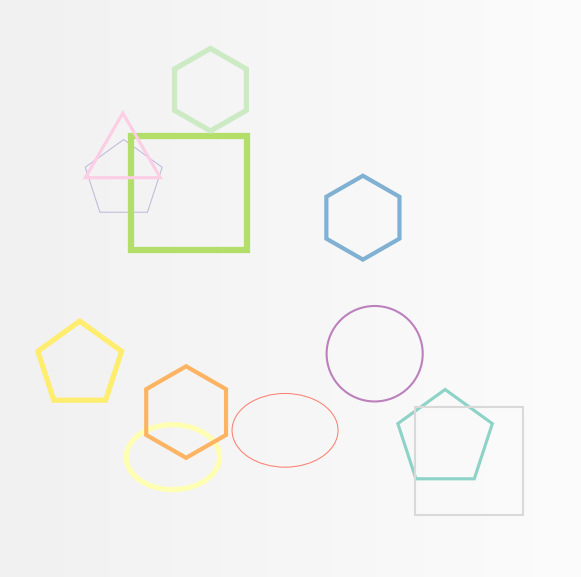[{"shape": "pentagon", "thickness": 1.5, "radius": 0.43, "center": [0.766, 0.239]}, {"shape": "oval", "thickness": 2.5, "radius": 0.4, "center": [0.297, 0.208]}, {"shape": "pentagon", "thickness": 0.5, "radius": 0.35, "center": [0.213, 0.688]}, {"shape": "oval", "thickness": 0.5, "radius": 0.46, "center": [0.49, 0.254]}, {"shape": "hexagon", "thickness": 2, "radius": 0.36, "center": [0.624, 0.622]}, {"shape": "hexagon", "thickness": 2, "radius": 0.4, "center": [0.32, 0.286]}, {"shape": "square", "thickness": 3, "radius": 0.5, "center": [0.325, 0.665]}, {"shape": "triangle", "thickness": 1.5, "radius": 0.37, "center": [0.211, 0.729]}, {"shape": "square", "thickness": 1, "radius": 0.46, "center": [0.806, 0.201]}, {"shape": "circle", "thickness": 1, "radius": 0.41, "center": [0.645, 0.387]}, {"shape": "hexagon", "thickness": 2.5, "radius": 0.36, "center": [0.362, 0.844]}, {"shape": "pentagon", "thickness": 2.5, "radius": 0.38, "center": [0.137, 0.367]}]